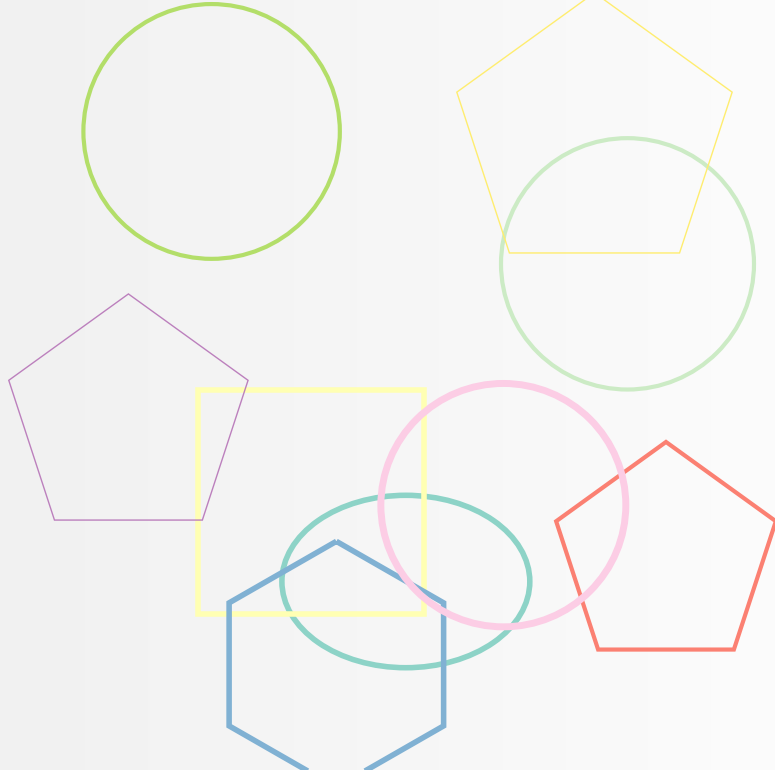[{"shape": "oval", "thickness": 2, "radius": 0.8, "center": [0.524, 0.245]}, {"shape": "square", "thickness": 2, "radius": 0.73, "center": [0.401, 0.348]}, {"shape": "pentagon", "thickness": 1.5, "radius": 0.75, "center": [0.859, 0.277]}, {"shape": "hexagon", "thickness": 2, "radius": 0.8, "center": [0.434, 0.137]}, {"shape": "circle", "thickness": 1.5, "radius": 0.83, "center": [0.273, 0.829]}, {"shape": "circle", "thickness": 2.5, "radius": 0.79, "center": [0.649, 0.344]}, {"shape": "pentagon", "thickness": 0.5, "radius": 0.81, "center": [0.166, 0.456]}, {"shape": "circle", "thickness": 1.5, "radius": 0.82, "center": [0.81, 0.657]}, {"shape": "pentagon", "thickness": 0.5, "radius": 0.93, "center": [0.767, 0.823]}]